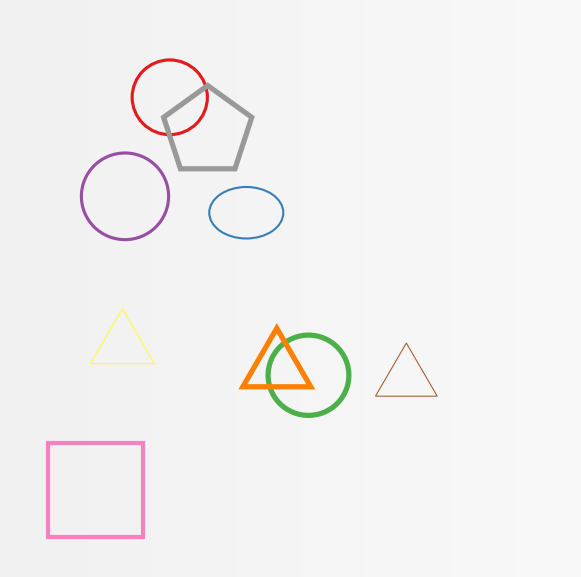[{"shape": "circle", "thickness": 1.5, "radius": 0.32, "center": [0.292, 0.831]}, {"shape": "oval", "thickness": 1, "radius": 0.32, "center": [0.424, 0.631]}, {"shape": "circle", "thickness": 2.5, "radius": 0.35, "center": [0.531, 0.349]}, {"shape": "circle", "thickness": 1.5, "radius": 0.38, "center": [0.215, 0.659]}, {"shape": "triangle", "thickness": 2.5, "radius": 0.34, "center": [0.476, 0.363]}, {"shape": "triangle", "thickness": 0.5, "radius": 0.32, "center": [0.211, 0.401]}, {"shape": "triangle", "thickness": 0.5, "radius": 0.31, "center": [0.699, 0.344]}, {"shape": "square", "thickness": 2, "radius": 0.41, "center": [0.165, 0.151]}, {"shape": "pentagon", "thickness": 2.5, "radius": 0.4, "center": [0.357, 0.771]}]